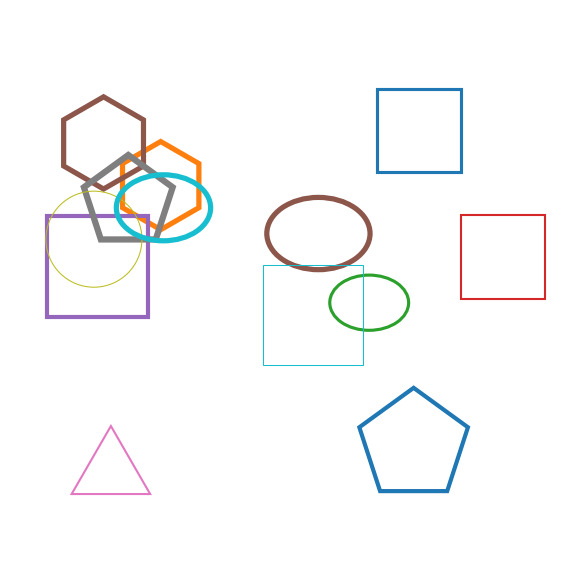[{"shape": "square", "thickness": 1.5, "radius": 0.36, "center": [0.726, 0.773]}, {"shape": "pentagon", "thickness": 2, "radius": 0.49, "center": [0.716, 0.229]}, {"shape": "hexagon", "thickness": 2.5, "radius": 0.38, "center": [0.278, 0.678]}, {"shape": "oval", "thickness": 1.5, "radius": 0.34, "center": [0.639, 0.475]}, {"shape": "square", "thickness": 1, "radius": 0.37, "center": [0.871, 0.554]}, {"shape": "square", "thickness": 2, "radius": 0.44, "center": [0.169, 0.537]}, {"shape": "hexagon", "thickness": 2.5, "radius": 0.4, "center": [0.179, 0.752]}, {"shape": "oval", "thickness": 2.5, "radius": 0.45, "center": [0.551, 0.595]}, {"shape": "triangle", "thickness": 1, "radius": 0.39, "center": [0.192, 0.183]}, {"shape": "pentagon", "thickness": 3, "radius": 0.4, "center": [0.222, 0.65]}, {"shape": "circle", "thickness": 0.5, "radius": 0.42, "center": [0.163, 0.585]}, {"shape": "oval", "thickness": 2.5, "radius": 0.41, "center": [0.283, 0.639]}, {"shape": "square", "thickness": 0.5, "radius": 0.43, "center": [0.542, 0.454]}]